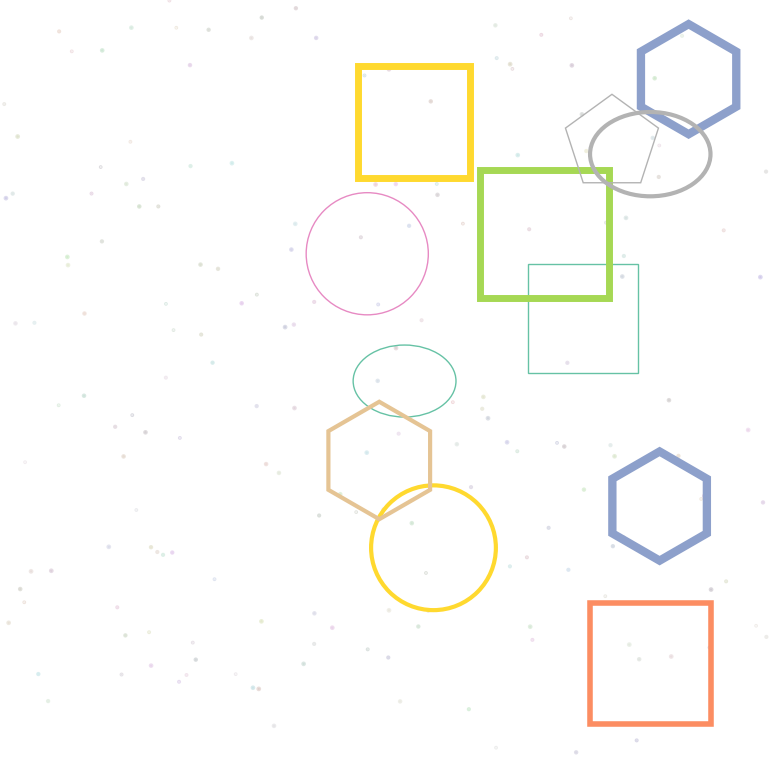[{"shape": "square", "thickness": 0.5, "radius": 0.35, "center": [0.757, 0.586]}, {"shape": "oval", "thickness": 0.5, "radius": 0.33, "center": [0.525, 0.505]}, {"shape": "square", "thickness": 2, "radius": 0.39, "center": [0.845, 0.138]}, {"shape": "hexagon", "thickness": 3, "radius": 0.36, "center": [0.894, 0.897]}, {"shape": "hexagon", "thickness": 3, "radius": 0.35, "center": [0.857, 0.343]}, {"shape": "circle", "thickness": 0.5, "radius": 0.4, "center": [0.477, 0.67]}, {"shape": "square", "thickness": 2.5, "radius": 0.42, "center": [0.707, 0.696]}, {"shape": "circle", "thickness": 1.5, "radius": 0.41, "center": [0.563, 0.289]}, {"shape": "square", "thickness": 2.5, "radius": 0.36, "center": [0.537, 0.842]}, {"shape": "hexagon", "thickness": 1.5, "radius": 0.38, "center": [0.493, 0.402]}, {"shape": "oval", "thickness": 1.5, "radius": 0.39, "center": [0.845, 0.8]}, {"shape": "pentagon", "thickness": 0.5, "radius": 0.32, "center": [0.795, 0.814]}]